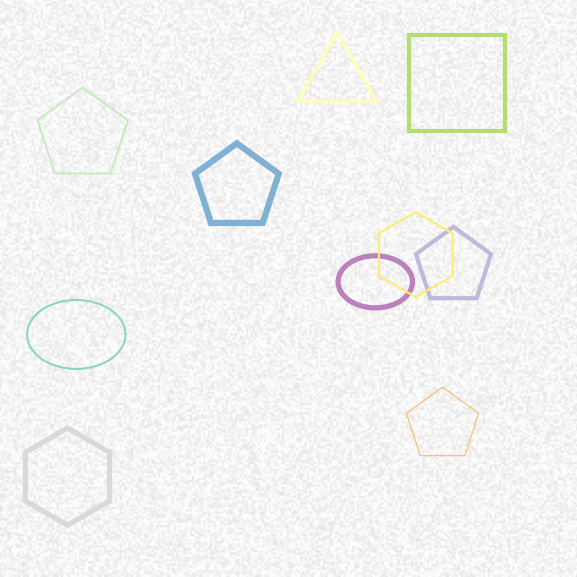[{"shape": "oval", "thickness": 1, "radius": 0.43, "center": [0.132, 0.42]}, {"shape": "triangle", "thickness": 1.5, "radius": 0.4, "center": [0.584, 0.863]}, {"shape": "pentagon", "thickness": 2, "radius": 0.34, "center": [0.785, 0.538]}, {"shape": "pentagon", "thickness": 3, "radius": 0.38, "center": [0.41, 0.675]}, {"shape": "pentagon", "thickness": 0.5, "radius": 0.33, "center": [0.766, 0.263]}, {"shape": "square", "thickness": 2, "radius": 0.41, "center": [0.792, 0.856]}, {"shape": "hexagon", "thickness": 2.5, "radius": 0.42, "center": [0.117, 0.174]}, {"shape": "oval", "thickness": 2.5, "radius": 0.32, "center": [0.65, 0.511]}, {"shape": "pentagon", "thickness": 1, "radius": 0.41, "center": [0.143, 0.765]}, {"shape": "hexagon", "thickness": 1, "radius": 0.37, "center": [0.72, 0.558]}]